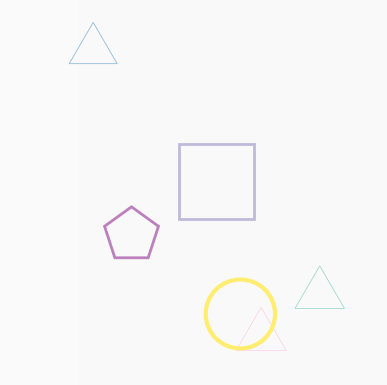[{"shape": "triangle", "thickness": 0.5, "radius": 0.37, "center": [0.825, 0.236]}, {"shape": "square", "thickness": 2, "radius": 0.49, "center": [0.559, 0.528]}, {"shape": "triangle", "thickness": 0.5, "radius": 0.36, "center": [0.24, 0.87]}, {"shape": "triangle", "thickness": 0.5, "radius": 0.37, "center": [0.674, 0.127]}, {"shape": "pentagon", "thickness": 2, "radius": 0.37, "center": [0.339, 0.39]}, {"shape": "circle", "thickness": 3, "radius": 0.45, "center": [0.62, 0.185]}]